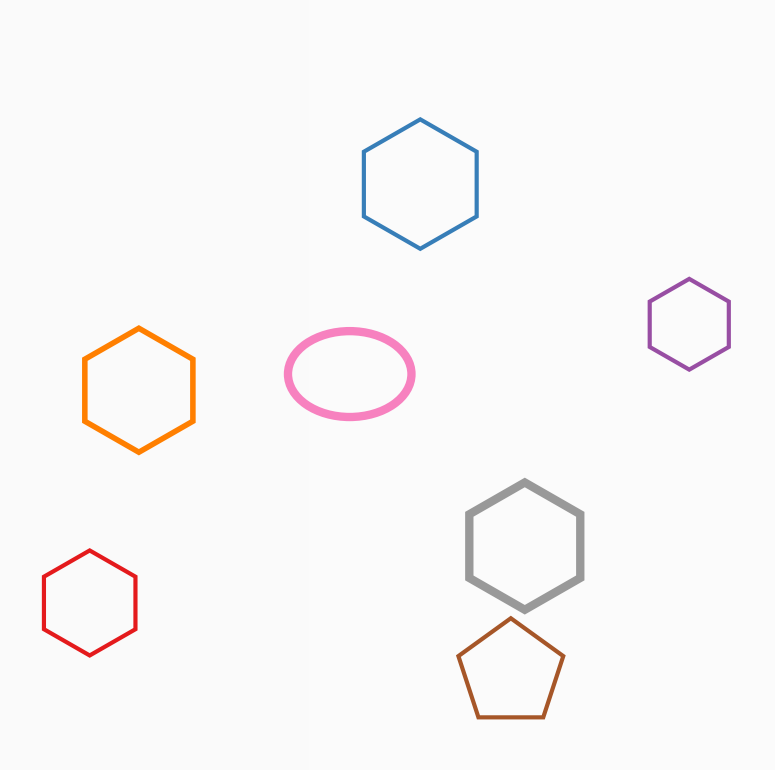[{"shape": "hexagon", "thickness": 1.5, "radius": 0.34, "center": [0.116, 0.217]}, {"shape": "hexagon", "thickness": 1.5, "radius": 0.42, "center": [0.542, 0.761]}, {"shape": "hexagon", "thickness": 1.5, "radius": 0.29, "center": [0.889, 0.579]}, {"shape": "hexagon", "thickness": 2, "radius": 0.4, "center": [0.179, 0.493]}, {"shape": "pentagon", "thickness": 1.5, "radius": 0.36, "center": [0.659, 0.126]}, {"shape": "oval", "thickness": 3, "radius": 0.4, "center": [0.451, 0.514]}, {"shape": "hexagon", "thickness": 3, "radius": 0.41, "center": [0.677, 0.291]}]